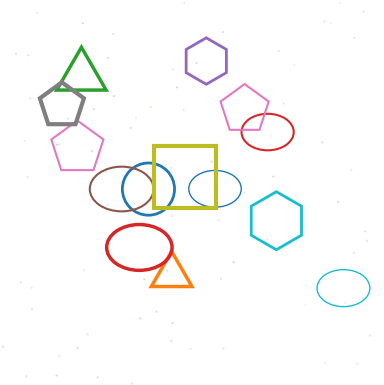[{"shape": "circle", "thickness": 2, "radius": 0.34, "center": [0.386, 0.509]}, {"shape": "oval", "thickness": 1, "radius": 0.34, "center": [0.559, 0.51]}, {"shape": "triangle", "thickness": 2.5, "radius": 0.3, "center": [0.446, 0.286]}, {"shape": "triangle", "thickness": 2.5, "radius": 0.37, "center": [0.211, 0.803]}, {"shape": "oval", "thickness": 1.5, "radius": 0.34, "center": [0.695, 0.657]}, {"shape": "oval", "thickness": 2.5, "radius": 0.42, "center": [0.362, 0.357]}, {"shape": "hexagon", "thickness": 2, "radius": 0.3, "center": [0.536, 0.841]}, {"shape": "oval", "thickness": 1.5, "radius": 0.41, "center": [0.316, 0.509]}, {"shape": "pentagon", "thickness": 1.5, "radius": 0.33, "center": [0.635, 0.716]}, {"shape": "pentagon", "thickness": 1.5, "radius": 0.36, "center": [0.201, 0.616]}, {"shape": "pentagon", "thickness": 3, "radius": 0.3, "center": [0.161, 0.726]}, {"shape": "square", "thickness": 3, "radius": 0.4, "center": [0.481, 0.54]}, {"shape": "oval", "thickness": 1, "radius": 0.34, "center": [0.892, 0.252]}, {"shape": "hexagon", "thickness": 2, "radius": 0.38, "center": [0.718, 0.427]}]